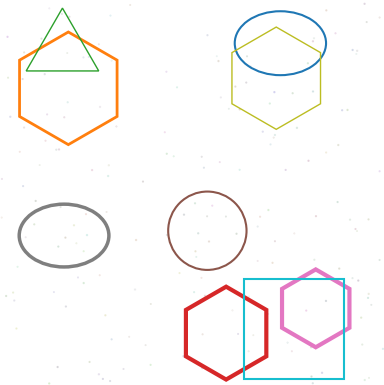[{"shape": "oval", "thickness": 1.5, "radius": 0.59, "center": [0.728, 0.888]}, {"shape": "hexagon", "thickness": 2, "radius": 0.73, "center": [0.177, 0.771]}, {"shape": "triangle", "thickness": 1, "radius": 0.54, "center": [0.162, 0.87]}, {"shape": "hexagon", "thickness": 3, "radius": 0.6, "center": [0.587, 0.135]}, {"shape": "circle", "thickness": 1.5, "radius": 0.51, "center": [0.539, 0.401]}, {"shape": "hexagon", "thickness": 3, "radius": 0.51, "center": [0.82, 0.199]}, {"shape": "oval", "thickness": 2.5, "radius": 0.58, "center": [0.166, 0.388]}, {"shape": "hexagon", "thickness": 1, "radius": 0.66, "center": [0.717, 0.797]}, {"shape": "square", "thickness": 1.5, "radius": 0.65, "center": [0.763, 0.147]}]